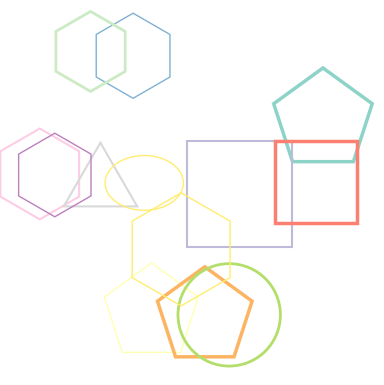[{"shape": "pentagon", "thickness": 2.5, "radius": 0.67, "center": [0.839, 0.689]}, {"shape": "pentagon", "thickness": 1, "radius": 0.64, "center": [0.393, 0.189]}, {"shape": "square", "thickness": 1.5, "radius": 0.69, "center": [0.622, 0.497]}, {"shape": "square", "thickness": 2.5, "radius": 0.53, "center": [0.82, 0.527]}, {"shape": "hexagon", "thickness": 1, "radius": 0.55, "center": [0.346, 0.855]}, {"shape": "pentagon", "thickness": 2.5, "radius": 0.65, "center": [0.532, 0.178]}, {"shape": "circle", "thickness": 2, "radius": 0.66, "center": [0.595, 0.182]}, {"shape": "hexagon", "thickness": 1.5, "radius": 0.59, "center": [0.103, 0.548]}, {"shape": "triangle", "thickness": 1.5, "radius": 0.55, "center": [0.261, 0.519]}, {"shape": "hexagon", "thickness": 1, "radius": 0.54, "center": [0.142, 0.545]}, {"shape": "hexagon", "thickness": 2, "radius": 0.52, "center": [0.235, 0.866]}, {"shape": "oval", "thickness": 1, "radius": 0.51, "center": [0.375, 0.525]}, {"shape": "hexagon", "thickness": 1, "radius": 0.73, "center": [0.47, 0.352]}]